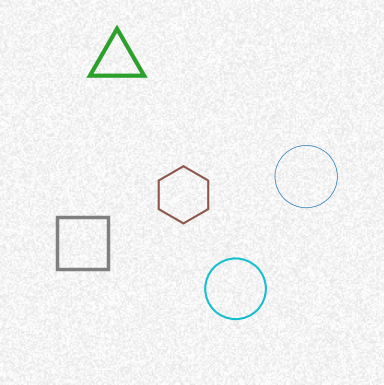[{"shape": "circle", "thickness": 0.5, "radius": 0.41, "center": [0.795, 0.541]}, {"shape": "triangle", "thickness": 3, "radius": 0.41, "center": [0.304, 0.844]}, {"shape": "hexagon", "thickness": 1.5, "radius": 0.37, "center": [0.477, 0.494]}, {"shape": "square", "thickness": 2.5, "radius": 0.34, "center": [0.215, 0.369]}, {"shape": "circle", "thickness": 1.5, "radius": 0.39, "center": [0.612, 0.25]}]